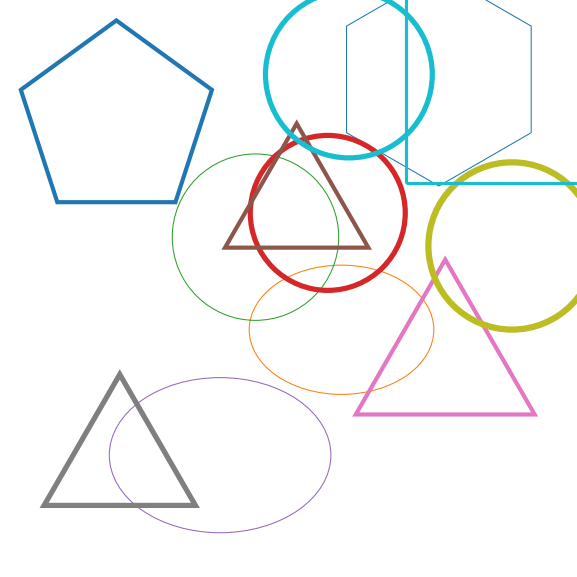[{"shape": "hexagon", "thickness": 0.5, "radius": 0.92, "center": [0.76, 0.862]}, {"shape": "pentagon", "thickness": 2, "radius": 0.87, "center": [0.202, 0.79]}, {"shape": "oval", "thickness": 0.5, "radius": 0.8, "center": [0.591, 0.428]}, {"shape": "circle", "thickness": 0.5, "radius": 0.72, "center": [0.442, 0.588]}, {"shape": "circle", "thickness": 2.5, "radius": 0.67, "center": [0.568, 0.63]}, {"shape": "oval", "thickness": 0.5, "radius": 0.96, "center": [0.381, 0.211]}, {"shape": "triangle", "thickness": 2, "radius": 0.72, "center": [0.514, 0.642]}, {"shape": "triangle", "thickness": 2, "radius": 0.89, "center": [0.771, 0.371]}, {"shape": "triangle", "thickness": 2.5, "radius": 0.76, "center": [0.207, 0.2]}, {"shape": "circle", "thickness": 3, "radius": 0.72, "center": [0.887, 0.573]}, {"shape": "square", "thickness": 1.5, "radius": 0.93, "center": [0.889, 0.868]}, {"shape": "circle", "thickness": 2.5, "radius": 0.72, "center": [0.604, 0.87]}]